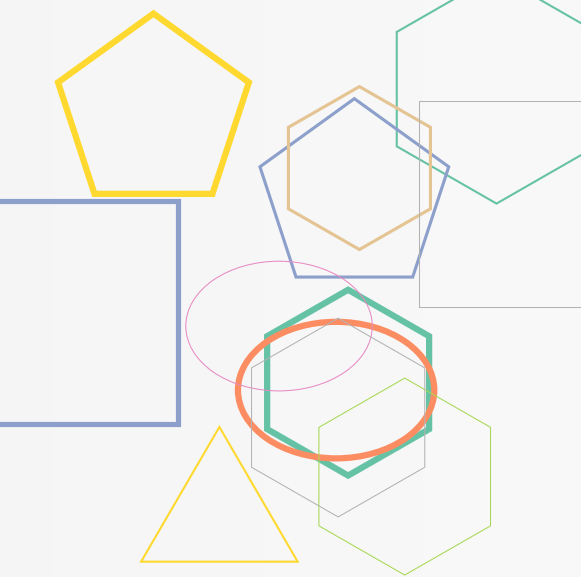[{"shape": "hexagon", "thickness": 3, "radius": 0.8, "center": [0.599, 0.337]}, {"shape": "hexagon", "thickness": 1, "radius": 0.99, "center": [0.854, 0.845]}, {"shape": "oval", "thickness": 3, "radius": 0.84, "center": [0.578, 0.324]}, {"shape": "square", "thickness": 2.5, "radius": 0.97, "center": [0.113, 0.458]}, {"shape": "pentagon", "thickness": 1.5, "radius": 0.85, "center": [0.61, 0.658]}, {"shape": "oval", "thickness": 0.5, "radius": 0.8, "center": [0.48, 0.435]}, {"shape": "hexagon", "thickness": 0.5, "radius": 0.85, "center": [0.696, 0.174]}, {"shape": "triangle", "thickness": 1, "radius": 0.78, "center": [0.377, 0.104]}, {"shape": "pentagon", "thickness": 3, "radius": 0.86, "center": [0.264, 0.803]}, {"shape": "hexagon", "thickness": 1.5, "radius": 0.71, "center": [0.618, 0.708]}, {"shape": "hexagon", "thickness": 0.5, "radius": 0.86, "center": [0.582, 0.276]}, {"shape": "square", "thickness": 0.5, "radius": 0.89, "center": [0.899, 0.646]}]